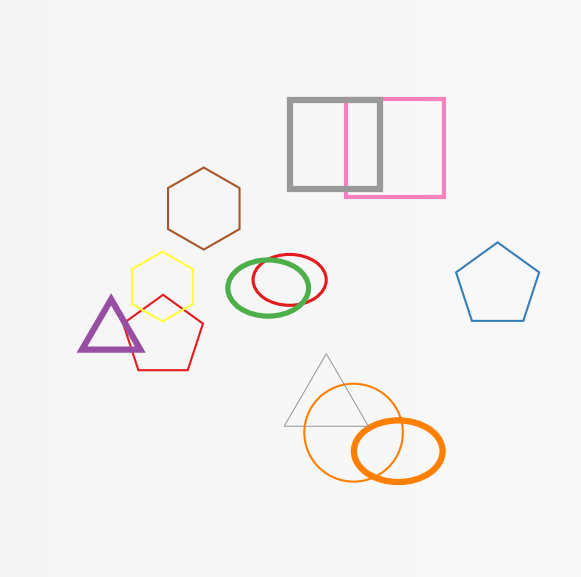[{"shape": "oval", "thickness": 1.5, "radius": 0.31, "center": [0.498, 0.515]}, {"shape": "pentagon", "thickness": 1, "radius": 0.36, "center": [0.281, 0.416]}, {"shape": "pentagon", "thickness": 1, "radius": 0.38, "center": [0.856, 0.504]}, {"shape": "oval", "thickness": 2.5, "radius": 0.35, "center": [0.461, 0.5]}, {"shape": "triangle", "thickness": 3, "radius": 0.29, "center": [0.191, 0.423]}, {"shape": "oval", "thickness": 3, "radius": 0.38, "center": [0.685, 0.218]}, {"shape": "circle", "thickness": 1, "radius": 0.42, "center": [0.608, 0.25]}, {"shape": "hexagon", "thickness": 1, "radius": 0.3, "center": [0.28, 0.503]}, {"shape": "hexagon", "thickness": 1, "radius": 0.36, "center": [0.351, 0.638]}, {"shape": "square", "thickness": 2, "radius": 0.42, "center": [0.679, 0.743]}, {"shape": "square", "thickness": 3, "radius": 0.39, "center": [0.576, 0.749]}, {"shape": "triangle", "thickness": 0.5, "radius": 0.42, "center": [0.561, 0.303]}]